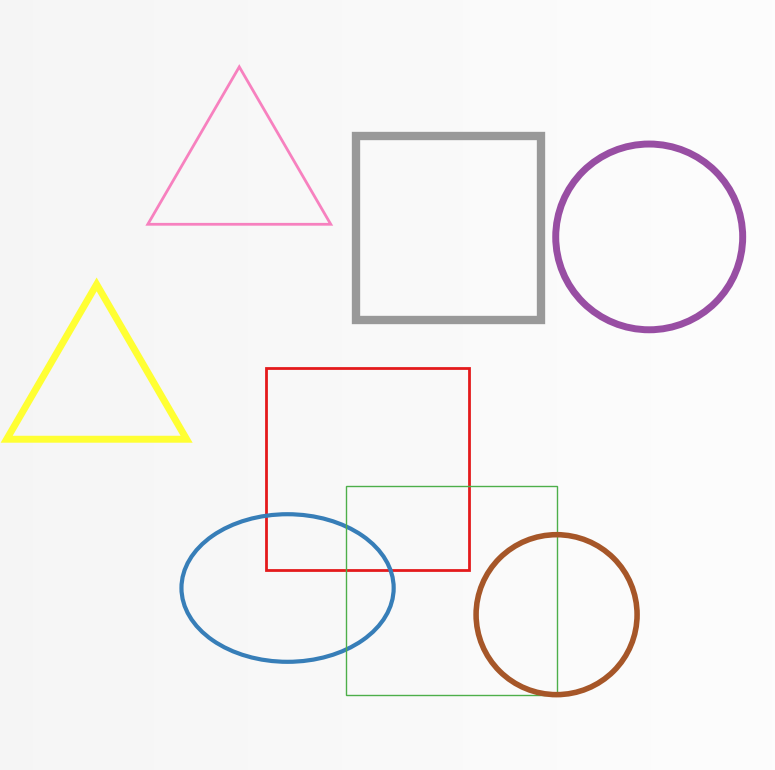[{"shape": "square", "thickness": 1, "radius": 0.66, "center": [0.474, 0.391]}, {"shape": "oval", "thickness": 1.5, "radius": 0.68, "center": [0.371, 0.236]}, {"shape": "square", "thickness": 0.5, "radius": 0.68, "center": [0.582, 0.233]}, {"shape": "circle", "thickness": 2.5, "radius": 0.6, "center": [0.838, 0.692]}, {"shape": "triangle", "thickness": 2.5, "radius": 0.67, "center": [0.125, 0.497]}, {"shape": "circle", "thickness": 2, "radius": 0.52, "center": [0.718, 0.202]}, {"shape": "triangle", "thickness": 1, "radius": 0.68, "center": [0.309, 0.777]}, {"shape": "square", "thickness": 3, "radius": 0.6, "center": [0.579, 0.703]}]